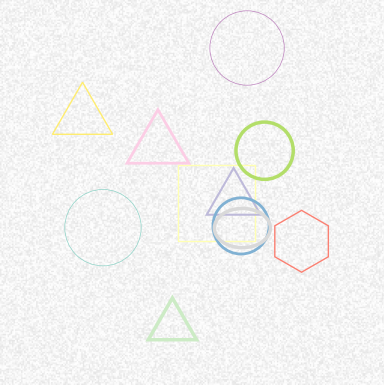[{"shape": "circle", "thickness": 0.5, "radius": 0.5, "center": [0.267, 0.409]}, {"shape": "square", "thickness": 1, "radius": 0.5, "center": [0.563, 0.473]}, {"shape": "triangle", "thickness": 1.5, "radius": 0.4, "center": [0.607, 0.483]}, {"shape": "hexagon", "thickness": 1, "radius": 0.4, "center": [0.783, 0.373]}, {"shape": "circle", "thickness": 2, "radius": 0.36, "center": [0.626, 0.413]}, {"shape": "circle", "thickness": 2.5, "radius": 0.37, "center": [0.687, 0.609]}, {"shape": "triangle", "thickness": 2, "radius": 0.46, "center": [0.41, 0.622]}, {"shape": "oval", "thickness": 2.5, "radius": 0.36, "center": [0.629, 0.408]}, {"shape": "circle", "thickness": 0.5, "radius": 0.48, "center": [0.642, 0.875]}, {"shape": "triangle", "thickness": 2.5, "radius": 0.36, "center": [0.448, 0.154]}, {"shape": "triangle", "thickness": 1, "radius": 0.45, "center": [0.214, 0.696]}]